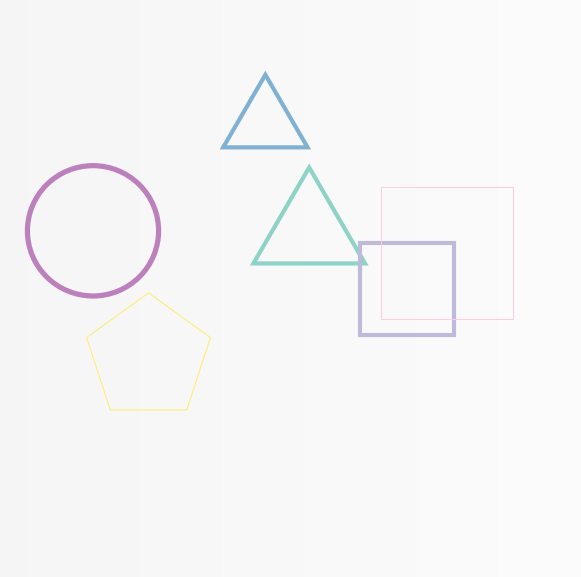[{"shape": "triangle", "thickness": 2, "radius": 0.55, "center": [0.532, 0.598]}, {"shape": "square", "thickness": 2, "radius": 0.4, "center": [0.7, 0.499]}, {"shape": "triangle", "thickness": 2, "radius": 0.42, "center": [0.457, 0.786]}, {"shape": "square", "thickness": 0.5, "radius": 0.57, "center": [0.769, 0.561]}, {"shape": "circle", "thickness": 2.5, "radius": 0.56, "center": [0.16, 0.599]}, {"shape": "pentagon", "thickness": 0.5, "radius": 0.56, "center": [0.256, 0.38]}]